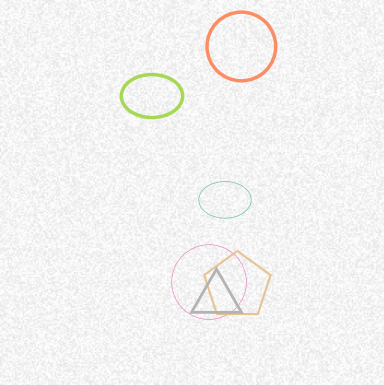[{"shape": "oval", "thickness": 0.5, "radius": 0.34, "center": [0.584, 0.481]}, {"shape": "circle", "thickness": 2.5, "radius": 0.45, "center": [0.627, 0.879]}, {"shape": "circle", "thickness": 0.5, "radius": 0.49, "center": [0.543, 0.267]}, {"shape": "oval", "thickness": 2.5, "radius": 0.4, "center": [0.395, 0.751]}, {"shape": "pentagon", "thickness": 1.5, "radius": 0.45, "center": [0.616, 0.258]}, {"shape": "triangle", "thickness": 2, "radius": 0.37, "center": [0.562, 0.226]}]